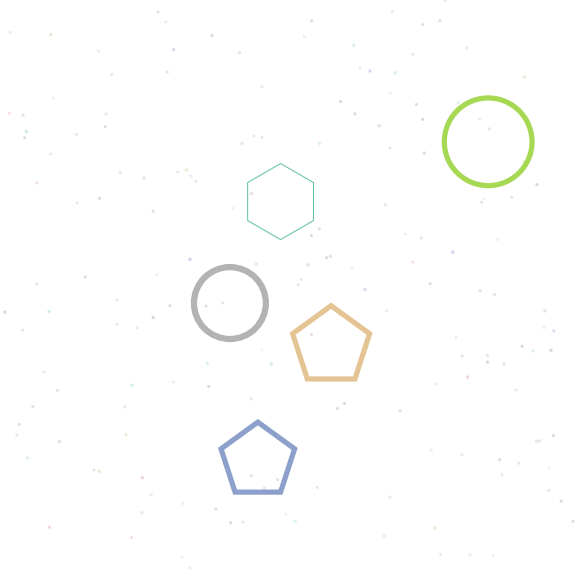[{"shape": "hexagon", "thickness": 0.5, "radius": 0.33, "center": [0.486, 0.65]}, {"shape": "pentagon", "thickness": 2.5, "radius": 0.33, "center": [0.446, 0.201]}, {"shape": "circle", "thickness": 2.5, "radius": 0.38, "center": [0.845, 0.754]}, {"shape": "pentagon", "thickness": 2.5, "radius": 0.35, "center": [0.573, 0.4]}, {"shape": "circle", "thickness": 3, "radius": 0.31, "center": [0.398, 0.474]}]